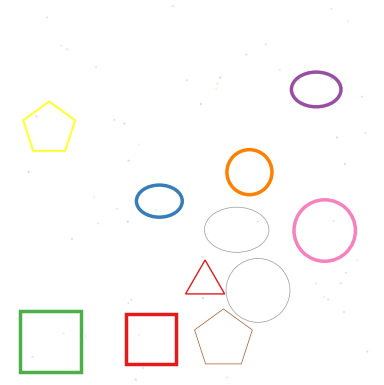[{"shape": "triangle", "thickness": 1, "radius": 0.29, "center": [0.533, 0.266]}, {"shape": "square", "thickness": 2.5, "radius": 0.33, "center": [0.393, 0.12]}, {"shape": "oval", "thickness": 2.5, "radius": 0.3, "center": [0.414, 0.478]}, {"shape": "square", "thickness": 2.5, "radius": 0.39, "center": [0.132, 0.113]}, {"shape": "oval", "thickness": 2.5, "radius": 0.32, "center": [0.821, 0.768]}, {"shape": "circle", "thickness": 2.5, "radius": 0.29, "center": [0.648, 0.553]}, {"shape": "pentagon", "thickness": 1.5, "radius": 0.35, "center": [0.128, 0.666]}, {"shape": "pentagon", "thickness": 0.5, "radius": 0.39, "center": [0.58, 0.119]}, {"shape": "circle", "thickness": 2.5, "radius": 0.4, "center": [0.843, 0.401]}, {"shape": "oval", "thickness": 0.5, "radius": 0.42, "center": [0.615, 0.403]}, {"shape": "circle", "thickness": 0.5, "radius": 0.41, "center": [0.67, 0.246]}]